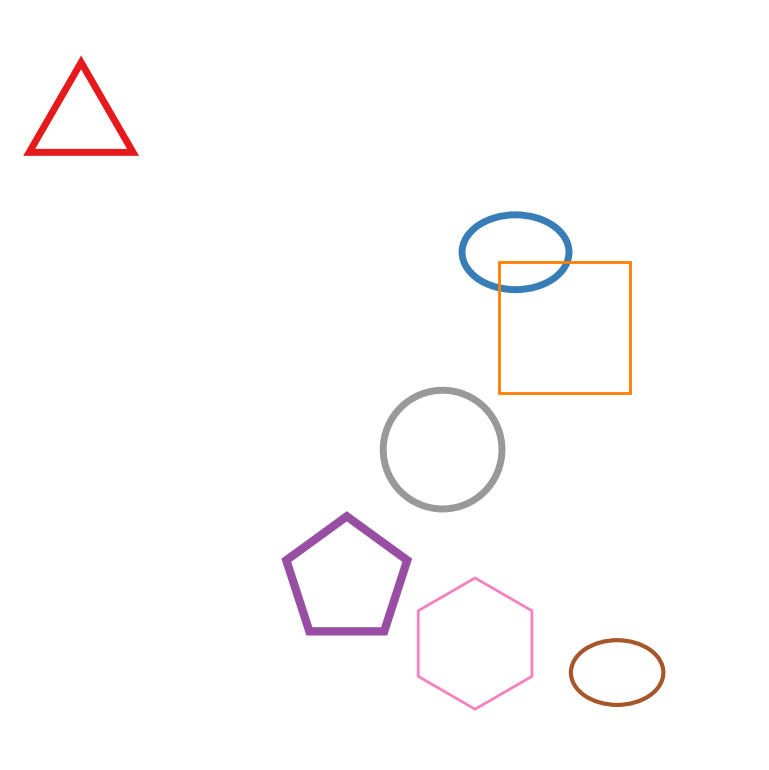[{"shape": "triangle", "thickness": 2.5, "radius": 0.39, "center": [0.105, 0.841]}, {"shape": "oval", "thickness": 2.5, "radius": 0.35, "center": [0.67, 0.672]}, {"shape": "pentagon", "thickness": 3, "radius": 0.41, "center": [0.45, 0.247]}, {"shape": "square", "thickness": 1, "radius": 0.42, "center": [0.733, 0.575]}, {"shape": "oval", "thickness": 1.5, "radius": 0.3, "center": [0.801, 0.127]}, {"shape": "hexagon", "thickness": 1, "radius": 0.43, "center": [0.617, 0.164]}, {"shape": "circle", "thickness": 2.5, "radius": 0.39, "center": [0.575, 0.416]}]